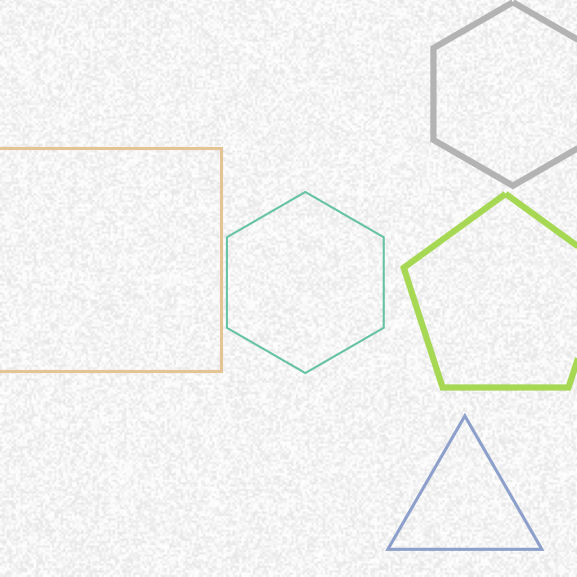[{"shape": "hexagon", "thickness": 1, "radius": 0.78, "center": [0.529, 0.51]}, {"shape": "triangle", "thickness": 1.5, "radius": 0.77, "center": [0.805, 0.125]}, {"shape": "pentagon", "thickness": 3, "radius": 0.93, "center": [0.875, 0.478]}, {"shape": "square", "thickness": 1.5, "radius": 0.96, "center": [0.19, 0.55]}, {"shape": "hexagon", "thickness": 3, "radius": 0.79, "center": [0.888, 0.836]}]